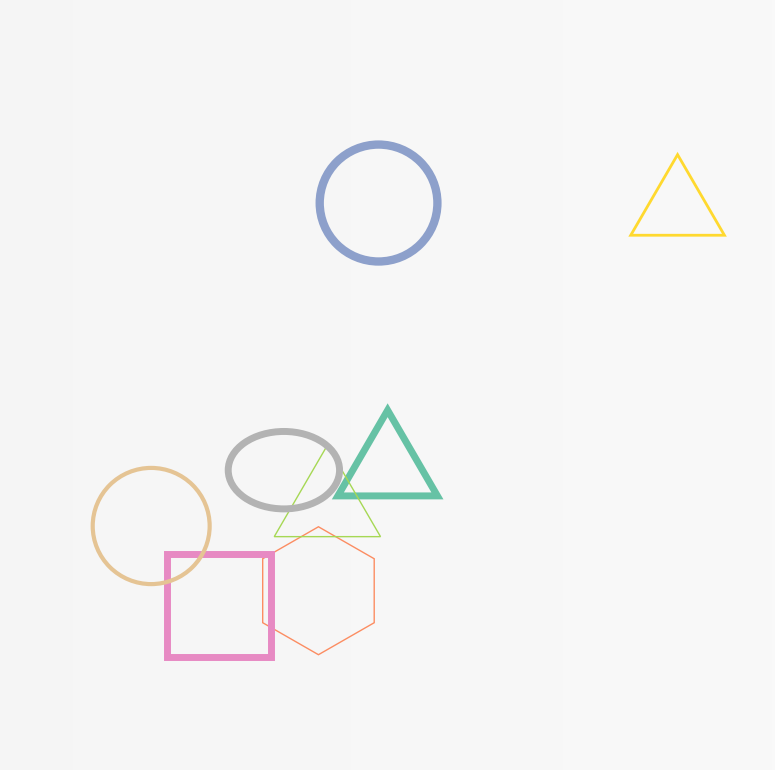[{"shape": "triangle", "thickness": 2.5, "radius": 0.37, "center": [0.5, 0.393]}, {"shape": "hexagon", "thickness": 0.5, "radius": 0.42, "center": [0.411, 0.233]}, {"shape": "circle", "thickness": 3, "radius": 0.38, "center": [0.488, 0.736]}, {"shape": "square", "thickness": 2.5, "radius": 0.34, "center": [0.283, 0.214]}, {"shape": "triangle", "thickness": 0.5, "radius": 0.4, "center": [0.422, 0.343]}, {"shape": "triangle", "thickness": 1, "radius": 0.35, "center": [0.874, 0.729]}, {"shape": "circle", "thickness": 1.5, "radius": 0.38, "center": [0.195, 0.317]}, {"shape": "oval", "thickness": 2.5, "radius": 0.36, "center": [0.366, 0.389]}]